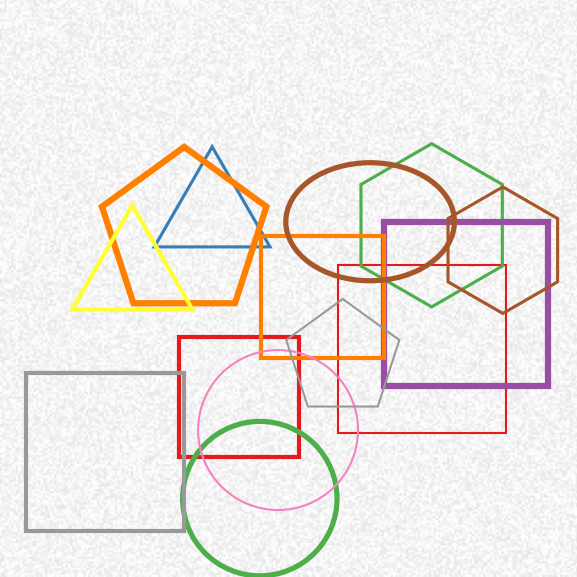[{"shape": "square", "thickness": 1, "radius": 0.73, "center": [0.731, 0.394]}, {"shape": "square", "thickness": 2, "radius": 0.52, "center": [0.414, 0.312]}, {"shape": "triangle", "thickness": 1.5, "radius": 0.58, "center": [0.367, 0.629]}, {"shape": "circle", "thickness": 2.5, "radius": 0.67, "center": [0.45, 0.136]}, {"shape": "hexagon", "thickness": 1.5, "radius": 0.71, "center": [0.747, 0.609]}, {"shape": "square", "thickness": 3, "radius": 0.71, "center": [0.807, 0.473]}, {"shape": "pentagon", "thickness": 3, "radius": 0.75, "center": [0.319, 0.595]}, {"shape": "square", "thickness": 2, "radius": 0.53, "center": [0.558, 0.485]}, {"shape": "triangle", "thickness": 2, "radius": 0.6, "center": [0.229, 0.523]}, {"shape": "hexagon", "thickness": 1.5, "radius": 0.55, "center": [0.871, 0.566]}, {"shape": "oval", "thickness": 2.5, "radius": 0.73, "center": [0.641, 0.615]}, {"shape": "circle", "thickness": 1, "radius": 0.69, "center": [0.481, 0.254]}, {"shape": "square", "thickness": 2, "radius": 0.68, "center": [0.182, 0.217]}, {"shape": "pentagon", "thickness": 1, "radius": 0.51, "center": [0.594, 0.378]}]